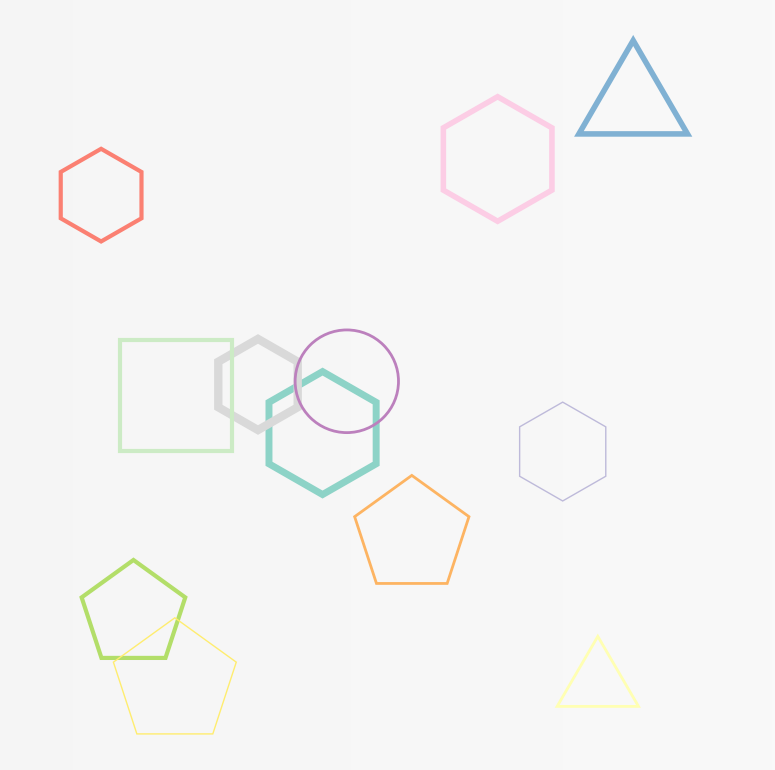[{"shape": "hexagon", "thickness": 2.5, "radius": 0.4, "center": [0.416, 0.438]}, {"shape": "triangle", "thickness": 1, "radius": 0.3, "center": [0.771, 0.113]}, {"shape": "hexagon", "thickness": 0.5, "radius": 0.32, "center": [0.726, 0.414]}, {"shape": "hexagon", "thickness": 1.5, "radius": 0.3, "center": [0.13, 0.747]}, {"shape": "triangle", "thickness": 2, "radius": 0.4, "center": [0.817, 0.867]}, {"shape": "pentagon", "thickness": 1, "radius": 0.39, "center": [0.531, 0.305]}, {"shape": "pentagon", "thickness": 1.5, "radius": 0.35, "center": [0.172, 0.202]}, {"shape": "hexagon", "thickness": 2, "radius": 0.4, "center": [0.642, 0.794]}, {"shape": "hexagon", "thickness": 3, "radius": 0.3, "center": [0.333, 0.501]}, {"shape": "circle", "thickness": 1, "radius": 0.33, "center": [0.447, 0.505]}, {"shape": "square", "thickness": 1.5, "radius": 0.36, "center": [0.228, 0.486]}, {"shape": "pentagon", "thickness": 0.5, "radius": 0.42, "center": [0.226, 0.114]}]